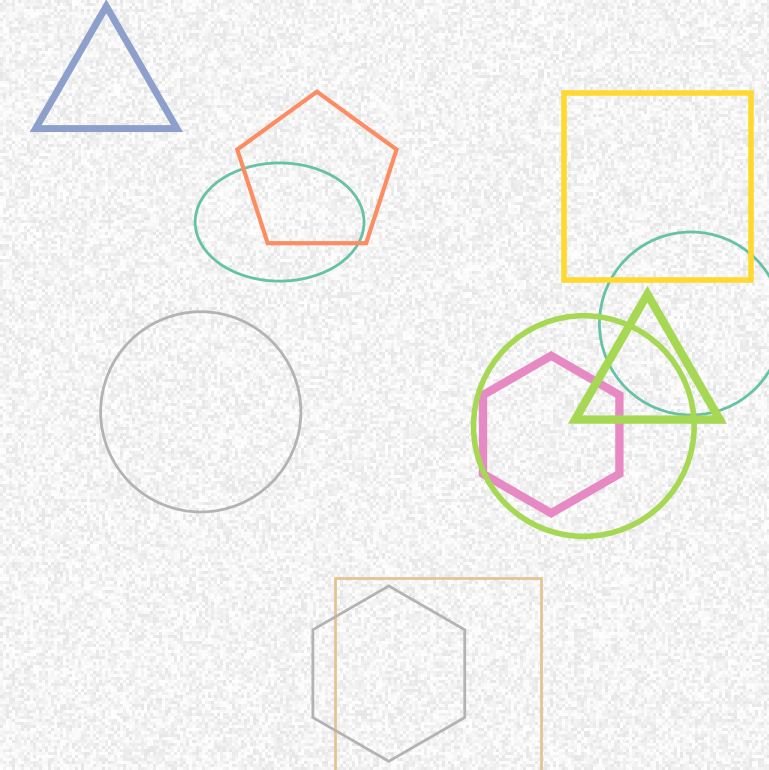[{"shape": "circle", "thickness": 1, "radius": 0.59, "center": [0.897, 0.58]}, {"shape": "oval", "thickness": 1, "radius": 0.55, "center": [0.363, 0.712]}, {"shape": "pentagon", "thickness": 1.5, "radius": 0.54, "center": [0.412, 0.772]}, {"shape": "triangle", "thickness": 2.5, "radius": 0.53, "center": [0.138, 0.886]}, {"shape": "hexagon", "thickness": 3, "radius": 0.51, "center": [0.716, 0.436]}, {"shape": "triangle", "thickness": 3, "radius": 0.54, "center": [0.841, 0.509]}, {"shape": "circle", "thickness": 2, "radius": 0.72, "center": [0.758, 0.447]}, {"shape": "square", "thickness": 2, "radius": 0.61, "center": [0.854, 0.757]}, {"shape": "square", "thickness": 1, "radius": 0.67, "center": [0.569, 0.116]}, {"shape": "hexagon", "thickness": 1, "radius": 0.57, "center": [0.505, 0.125]}, {"shape": "circle", "thickness": 1, "radius": 0.65, "center": [0.261, 0.465]}]